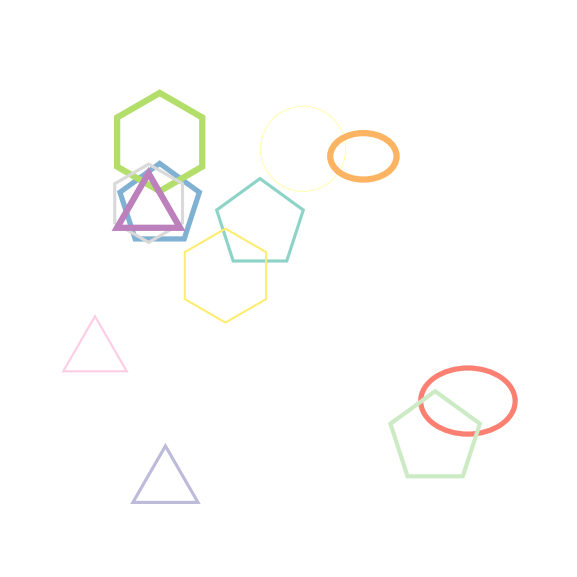[{"shape": "pentagon", "thickness": 1.5, "radius": 0.39, "center": [0.45, 0.611]}, {"shape": "circle", "thickness": 0.5, "radius": 0.37, "center": [0.525, 0.741]}, {"shape": "triangle", "thickness": 1.5, "radius": 0.33, "center": [0.286, 0.162]}, {"shape": "oval", "thickness": 2.5, "radius": 0.41, "center": [0.81, 0.305]}, {"shape": "pentagon", "thickness": 2.5, "radius": 0.36, "center": [0.276, 0.644]}, {"shape": "oval", "thickness": 3, "radius": 0.29, "center": [0.629, 0.728]}, {"shape": "hexagon", "thickness": 3, "radius": 0.43, "center": [0.277, 0.753]}, {"shape": "triangle", "thickness": 1, "radius": 0.32, "center": [0.165, 0.388]}, {"shape": "hexagon", "thickness": 1.5, "radius": 0.34, "center": [0.257, 0.647]}, {"shape": "triangle", "thickness": 3, "radius": 0.32, "center": [0.257, 0.636]}, {"shape": "pentagon", "thickness": 2, "radius": 0.41, "center": [0.754, 0.24]}, {"shape": "hexagon", "thickness": 1, "radius": 0.41, "center": [0.39, 0.522]}]